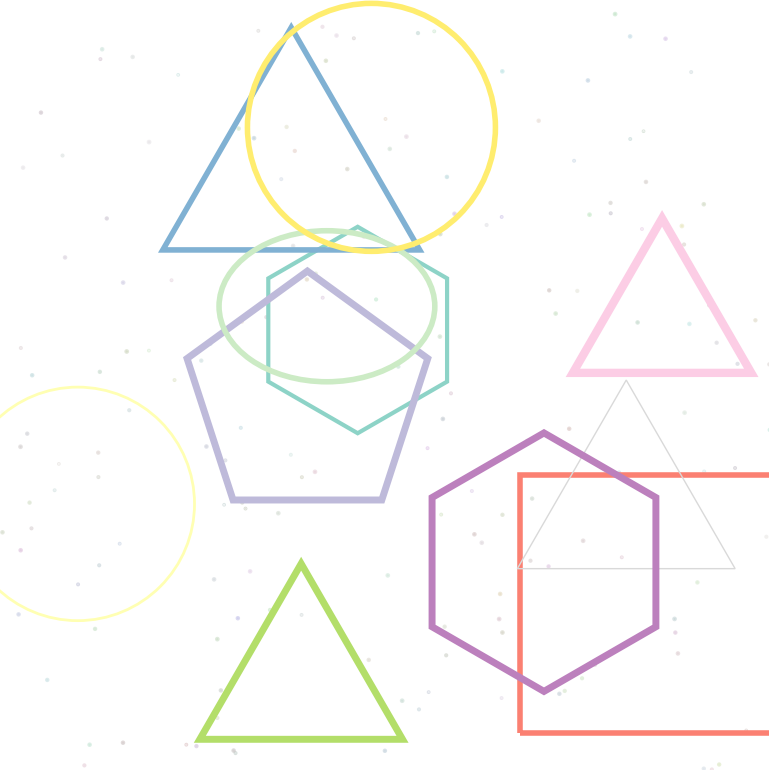[{"shape": "hexagon", "thickness": 1.5, "radius": 0.67, "center": [0.465, 0.571]}, {"shape": "circle", "thickness": 1, "radius": 0.76, "center": [0.101, 0.346]}, {"shape": "pentagon", "thickness": 2.5, "radius": 0.82, "center": [0.399, 0.484]}, {"shape": "square", "thickness": 2, "radius": 0.83, "center": [0.843, 0.216]}, {"shape": "triangle", "thickness": 2, "radius": 0.96, "center": [0.378, 0.772]}, {"shape": "triangle", "thickness": 2.5, "radius": 0.76, "center": [0.391, 0.116]}, {"shape": "triangle", "thickness": 3, "radius": 0.67, "center": [0.86, 0.583]}, {"shape": "triangle", "thickness": 0.5, "radius": 0.82, "center": [0.813, 0.343]}, {"shape": "hexagon", "thickness": 2.5, "radius": 0.84, "center": [0.706, 0.27]}, {"shape": "oval", "thickness": 2, "radius": 0.7, "center": [0.425, 0.602]}, {"shape": "circle", "thickness": 2, "radius": 0.81, "center": [0.482, 0.835]}]